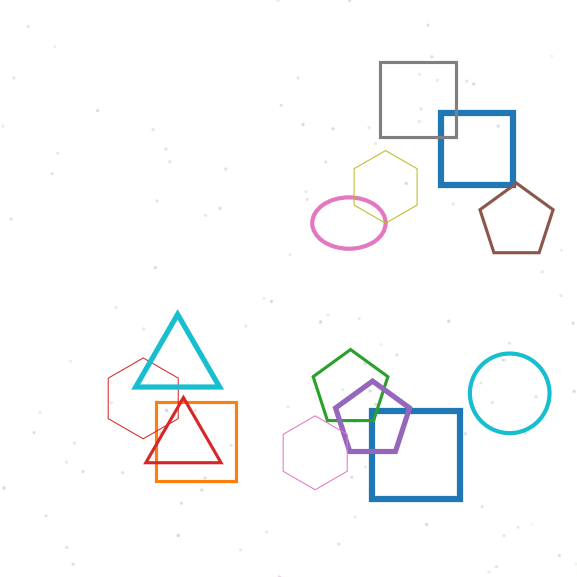[{"shape": "square", "thickness": 3, "radius": 0.31, "center": [0.826, 0.74]}, {"shape": "square", "thickness": 3, "radius": 0.38, "center": [0.72, 0.211]}, {"shape": "square", "thickness": 1.5, "radius": 0.34, "center": [0.34, 0.235]}, {"shape": "pentagon", "thickness": 1.5, "radius": 0.34, "center": [0.607, 0.326]}, {"shape": "hexagon", "thickness": 0.5, "radius": 0.35, "center": [0.248, 0.309]}, {"shape": "triangle", "thickness": 1.5, "radius": 0.38, "center": [0.318, 0.235]}, {"shape": "pentagon", "thickness": 2.5, "radius": 0.34, "center": [0.645, 0.272]}, {"shape": "pentagon", "thickness": 1.5, "radius": 0.33, "center": [0.894, 0.615]}, {"shape": "oval", "thickness": 2, "radius": 0.32, "center": [0.604, 0.613]}, {"shape": "hexagon", "thickness": 0.5, "radius": 0.32, "center": [0.546, 0.215]}, {"shape": "square", "thickness": 1.5, "radius": 0.33, "center": [0.724, 0.827]}, {"shape": "hexagon", "thickness": 0.5, "radius": 0.31, "center": [0.668, 0.676]}, {"shape": "triangle", "thickness": 2.5, "radius": 0.42, "center": [0.308, 0.371]}, {"shape": "circle", "thickness": 2, "radius": 0.34, "center": [0.883, 0.318]}]